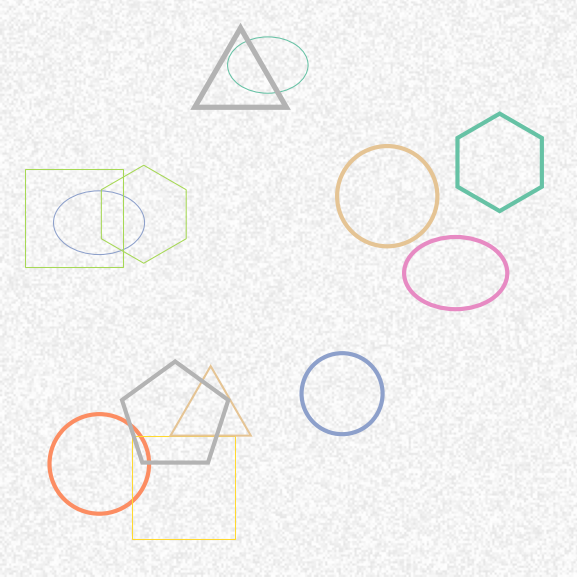[{"shape": "hexagon", "thickness": 2, "radius": 0.42, "center": [0.865, 0.718]}, {"shape": "oval", "thickness": 0.5, "radius": 0.35, "center": [0.464, 0.886]}, {"shape": "circle", "thickness": 2, "radius": 0.43, "center": [0.172, 0.196]}, {"shape": "circle", "thickness": 2, "radius": 0.35, "center": [0.592, 0.317]}, {"shape": "oval", "thickness": 0.5, "radius": 0.39, "center": [0.171, 0.614]}, {"shape": "oval", "thickness": 2, "radius": 0.45, "center": [0.789, 0.526]}, {"shape": "hexagon", "thickness": 0.5, "radius": 0.42, "center": [0.249, 0.628]}, {"shape": "square", "thickness": 0.5, "radius": 0.42, "center": [0.128, 0.621]}, {"shape": "square", "thickness": 0.5, "radius": 0.45, "center": [0.318, 0.155]}, {"shape": "triangle", "thickness": 1, "radius": 0.4, "center": [0.365, 0.285]}, {"shape": "circle", "thickness": 2, "radius": 0.43, "center": [0.671, 0.659]}, {"shape": "pentagon", "thickness": 2, "radius": 0.48, "center": [0.303, 0.276]}, {"shape": "triangle", "thickness": 2.5, "radius": 0.46, "center": [0.417, 0.859]}]